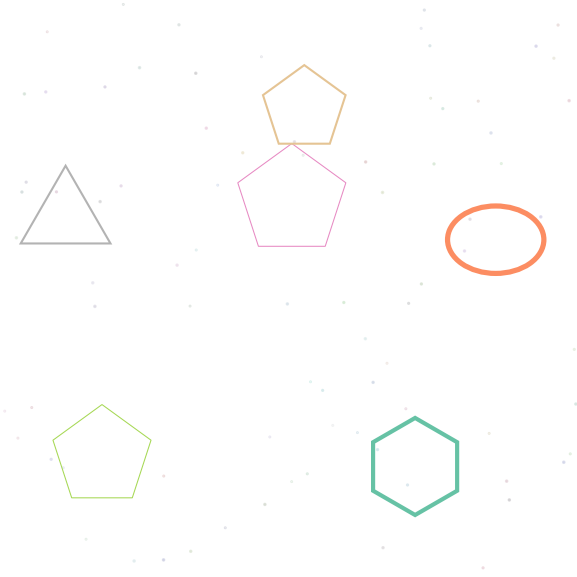[{"shape": "hexagon", "thickness": 2, "radius": 0.42, "center": [0.719, 0.191]}, {"shape": "oval", "thickness": 2.5, "radius": 0.42, "center": [0.858, 0.584]}, {"shape": "pentagon", "thickness": 0.5, "radius": 0.49, "center": [0.505, 0.652]}, {"shape": "pentagon", "thickness": 0.5, "radius": 0.45, "center": [0.177, 0.209]}, {"shape": "pentagon", "thickness": 1, "radius": 0.38, "center": [0.527, 0.811]}, {"shape": "triangle", "thickness": 1, "radius": 0.45, "center": [0.114, 0.622]}]